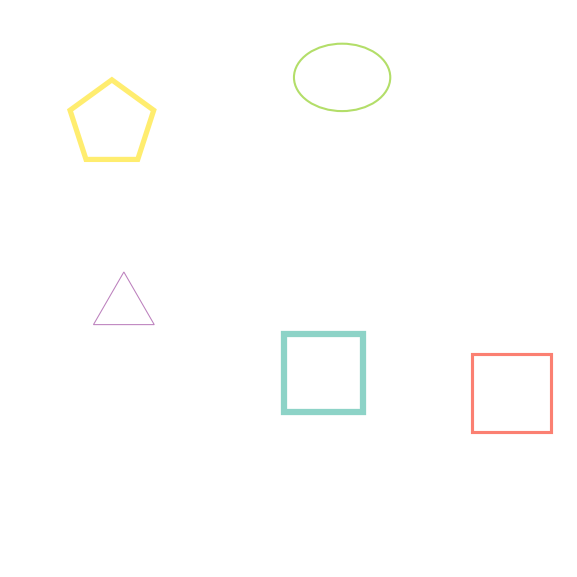[{"shape": "square", "thickness": 3, "radius": 0.34, "center": [0.56, 0.354]}, {"shape": "square", "thickness": 1.5, "radius": 0.34, "center": [0.886, 0.319]}, {"shape": "oval", "thickness": 1, "radius": 0.42, "center": [0.592, 0.865]}, {"shape": "triangle", "thickness": 0.5, "radius": 0.3, "center": [0.214, 0.467]}, {"shape": "pentagon", "thickness": 2.5, "radius": 0.38, "center": [0.194, 0.785]}]